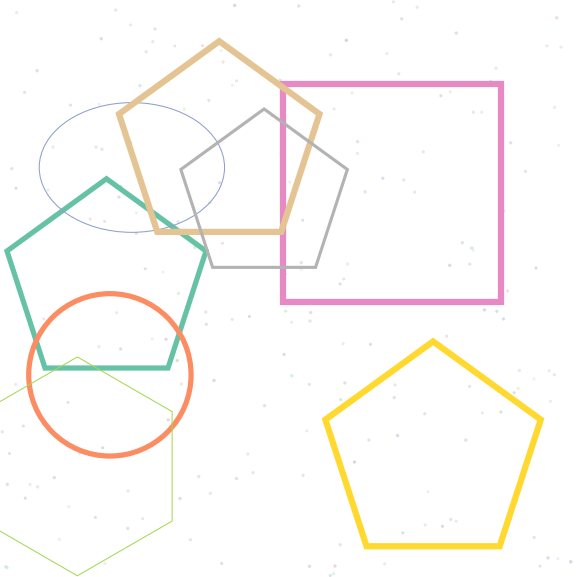[{"shape": "pentagon", "thickness": 2.5, "radius": 0.91, "center": [0.184, 0.508]}, {"shape": "circle", "thickness": 2.5, "radius": 0.7, "center": [0.19, 0.35]}, {"shape": "oval", "thickness": 0.5, "radius": 0.8, "center": [0.228, 0.709]}, {"shape": "square", "thickness": 3, "radius": 0.94, "center": [0.678, 0.665]}, {"shape": "hexagon", "thickness": 0.5, "radius": 0.95, "center": [0.134, 0.192]}, {"shape": "pentagon", "thickness": 3, "radius": 0.98, "center": [0.75, 0.212]}, {"shape": "pentagon", "thickness": 3, "radius": 0.91, "center": [0.38, 0.745]}, {"shape": "pentagon", "thickness": 1.5, "radius": 0.76, "center": [0.457, 0.659]}]